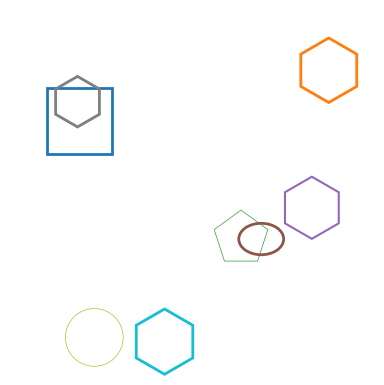[{"shape": "square", "thickness": 2, "radius": 0.43, "center": [0.207, 0.686]}, {"shape": "hexagon", "thickness": 2, "radius": 0.42, "center": [0.854, 0.817]}, {"shape": "pentagon", "thickness": 0.5, "radius": 0.37, "center": [0.626, 0.381]}, {"shape": "hexagon", "thickness": 1.5, "radius": 0.4, "center": [0.81, 0.46]}, {"shape": "oval", "thickness": 2, "radius": 0.29, "center": [0.679, 0.379]}, {"shape": "hexagon", "thickness": 2, "radius": 0.33, "center": [0.201, 0.736]}, {"shape": "circle", "thickness": 0.5, "radius": 0.38, "center": [0.245, 0.124]}, {"shape": "hexagon", "thickness": 2, "radius": 0.42, "center": [0.427, 0.113]}]